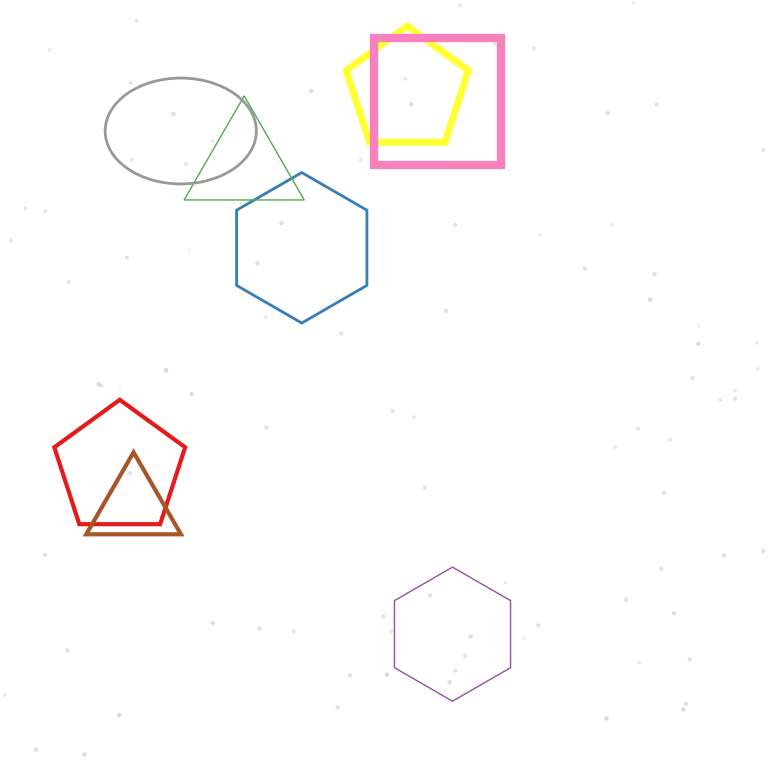[{"shape": "pentagon", "thickness": 1.5, "radius": 0.45, "center": [0.156, 0.391]}, {"shape": "hexagon", "thickness": 1, "radius": 0.49, "center": [0.392, 0.678]}, {"shape": "triangle", "thickness": 0.5, "radius": 0.45, "center": [0.317, 0.785]}, {"shape": "hexagon", "thickness": 0.5, "radius": 0.44, "center": [0.588, 0.176]}, {"shape": "pentagon", "thickness": 2.5, "radius": 0.42, "center": [0.529, 0.883]}, {"shape": "triangle", "thickness": 1.5, "radius": 0.35, "center": [0.173, 0.342]}, {"shape": "square", "thickness": 3, "radius": 0.41, "center": [0.568, 0.868]}, {"shape": "oval", "thickness": 1, "radius": 0.49, "center": [0.235, 0.83]}]